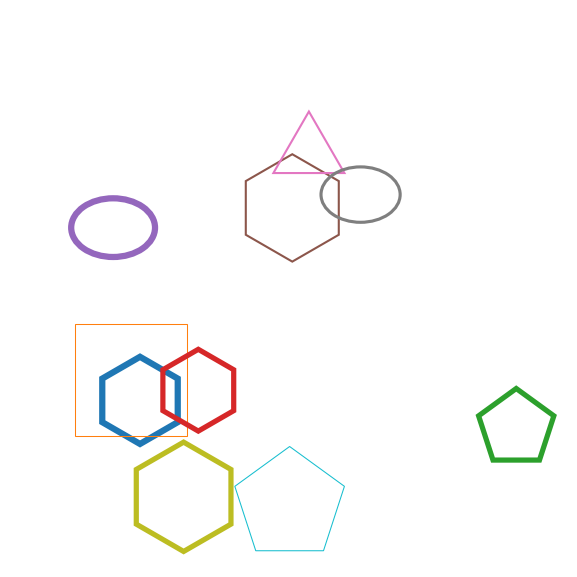[{"shape": "hexagon", "thickness": 3, "radius": 0.38, "center": [0.242, 0.306]}, {"shape": "square", "thickness": 0.5, "radius": 0.48, "center": [0.226, 0.341]}, {"shape": "pentagon", "thickness": 2.5, "radius": 0.34, "center": [0.894, 0.258]}, {"shape": "hexagon", "thickness": 2.5, "radius": 0.35, "center": [0.343, 0.323]}, {"shape": "oval", "thickness": 3, "radius": 0.36, "center": [0.196, 0.605]}, {"shape": "hexagon", "thickness": 1, "radius": 0.46, "center": [0.506, 0.639]}, {"shape": "triangle", "thickness": 1, "radius": 0.36, "center": [0.535, 0.735]}, {"shape": "oval", "thickness": 1.5, "radius": 0.34, "center": [0.624, 0.662]}, {"shape": "hexagon", "thickness": 2.5, "radius": 0.47, "center": [0.318, 0.139]}, {"shape": "pentagon", "thickness": 0.5, "radius": 0.5, "center": [0.502, 0.126]}]